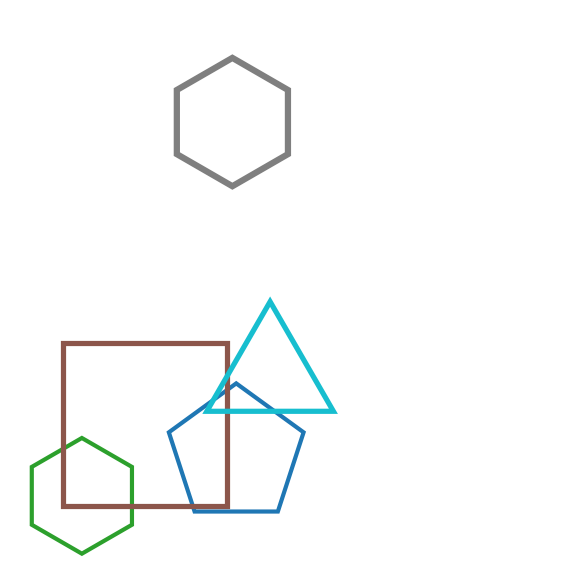[{"shape": "pentagon", "thickness": 2, "radius": 0.61, "center": [0.409, 0.213]}, {"shape": "hexagon", "thickness": 2, "radius": 0.5, "center": [0.142, 0.141]}, {"shape": "square", "thickness": 2.5, "radius": 0.71, "center": [0.251, 0.264]}, {"shape": "hexagon", "thickness": 3, "radius": 0.56, "center": [0.402, 0.788]}, {"shape": "triangle", "thickness": 2.5, "radius": 0.63, "center": [0.468, 0.35]}]